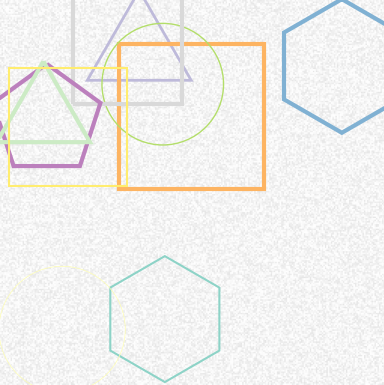[{"shape": "hexagon", "thickness": 1.5, "radius": 0.82, "center": [0.428, 0.171]}, {"shape": "circle", "thickness": 0.5, "radius": 0.82, "center": [0.161, 0.144]}, {"shape": "triangle", "thickness": 2, "radius": 0.78, "center": [0.362, 0.869]}, {"shape": "hexagon", "thickness": 3, "radius": 0.87, "center": [0.888, 0.829]}, {"shape": "square", "thickness": 3, "radius": 0.94, "center": [0.499, 0.697]}, {"shape": "circle", "thickness": 1, "radius": 0.79, "center": [0.423, 0.781]}, {"shape": "square", "thickness": 3, "radius": 0.71, "center": [0.331, 0.872]}, {"shape": "pentagon", "thickness": 3, "radius": 0.73, "center": [0.121, 0.687]}, {"shape": "triangle", "thickness": 3, "radius": 0.7, "center": [0.113, 0.701]}, {"shape": "square", "thickness": 1.5, "radius": 0.77, "center": [0.177, 0.671]}]